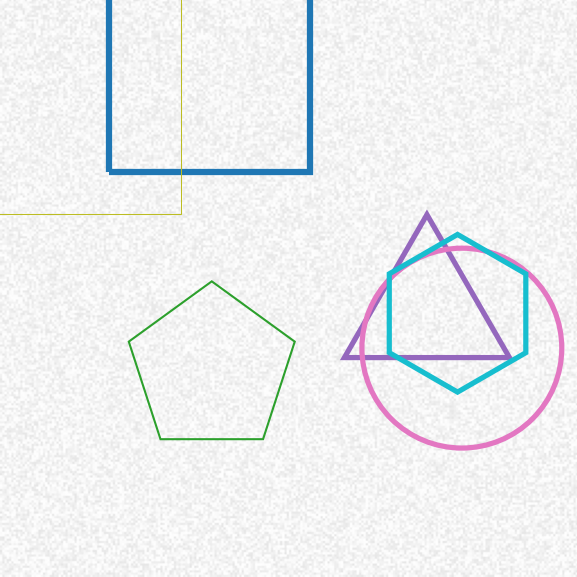[{"shape": "square", "thickness": 3, "radius": 0.87, "center": [0.362, 0.875]}, {"shape": "pentagon", "thickness": 1, "radius": 0.76, "center": [0.367, 0.361]}, {"shape": "triangle", "thickness": 2.5, "radius": 0.83, "center": [0.739, 0.462]}, {"shape": "circle", "thickness": 2.5, "radius": 0.87, "center": [0.8, 0.396]}, {"shape": "square", "thickness": 0.5, "radius": 0.96, "center": [0.12, 0.821]}, {"shape": "hexagon", "thickness": 2.5, "radius": 0.68, "center": [0.792, 0.457]}]